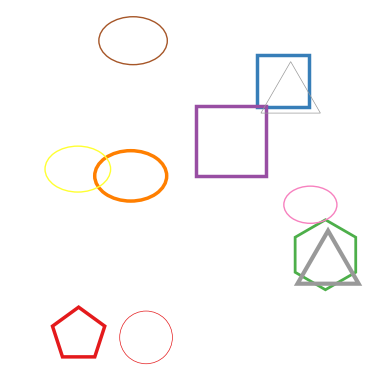[{"shape": "pentagon", "thickness": 2.5, "radius": 0.36, "center": [0.204, 0.131]}, {"shape": "circle", "thickness": 0.5, "radius": 0.34, "center": [0.379, 0.124]}, {"shape": "square", "thickness": 2.5, "radius": 0.34, "center": [0.735, 0.79]}, {"shape": "hexagon", "thickness": 2, "radius": 0.45, "center": [0.845, 0.338]}, {"shape": "square", "thickness": 2.5, "radius": 0.45, "center": [0.6, 0.634]}, {"shape": "oval", "thickness": 2.5, "radius": 0.47, "center": [0.339, 0.543]}, {"shape": "oval", "thickness": 1, "radius": 0.43, "center": [0.202, 0.561]}, {"shape": "oval", "thickness": 1, "radius": 0.44, "center": [0.346, 0.894]}, {"shape": "oval", "thickness": 1, "radius": 0.34, "center": [0.806, 0.468]}, {"shape": "triangle", "thickness": 0.5, "radius": 0.45, "center": [0.755, 0.751]}, {"shape": "triangle", "thickness": 3, "radius": 0.46, "center": [0.852, 0.309]}]